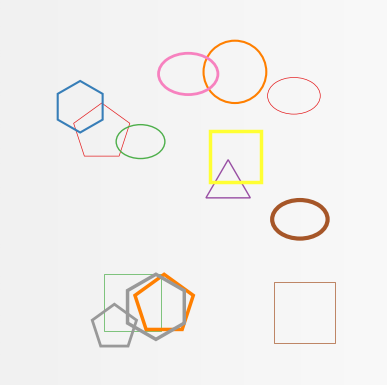[{"shape": "oval", "thickness": 0.5, "radius": 0.34, "center": [0.759, 0.751]}, {"shape": "pentagon", "thickness": 0.5, "radius": 0.38, "center": [0.263, 0.656]}, {"shape": "hexagon", "thickness": 1.5, "radius": 0.33, "center": [0.207, 0.723]}, {"shape": "square", "thickness": 0.5, "radius": 0.37, "center": [0.343, 0.215]}, {"shape": "oval", "thickness": 1, "radius": 0.31, "center": [0.363, 0.632]}, {"shape": "triangle", "thickness": 1, "radius": 0.33, "center": [0.589, 0.519]}, {"shape": "pentagon", "thickness": 2.5, "radius": 0.4, "center": [0.424, 0.208]}, {"shape": "circle", "thickness": 1.5, "radius": 0.4, "center": [0.606, 0.813]}, {"shape": "square", "thickness": 2.5, "radius": 0.33, "center": [0.607, 0.593]}, {"shape": "oval", "thickness": 3, "radius": 0.36, "center": [0.774, 0.43]}, {"shape": "square", "thickness": 0.5, "radius": 0.39, "center": [0.786, 0.189]}, {"shape": "oval", "thickness": 2, "radius": 0.38, "center": [0.486, 0.808]}, {"shape": "pentagon", "thickness": 2, "radius": 0.3, "center": [0.295, 0.15]}, {"shape": "hexagon", "thickness": 2.5, "radius": 0.42, "center": [0.402, 0.203]}]